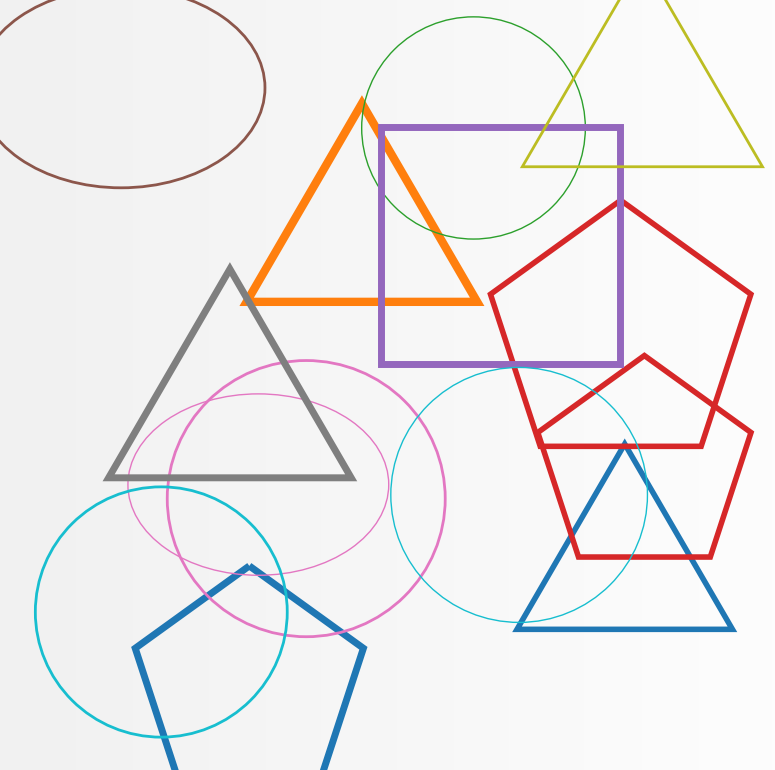[{"shape": "pentagon", "thickness": 2.5, "radius": 0.77, "center": [0.322, 0.11]}, {"shape": "triangle", "thickness": 2, "radius": 0.8, "center": [0.806, 0.263]}, {"shape": "triangle", "thickness": 3, "radius": 0.86, "center": [0.467, 0.694]}, {"shape": "circle", "thickness": 0.5, "radius": 0.72, "center": [0.611, 0.834]}, {"shape": "pentagon", "thickness": 2, "radius": 0.72, "center": [0.831, 0.394]}, {"shape": "pentagon", "thickness": 2, "radius": 0.88, "center": [0.801, 0.563]}, {"shape": "square", "thickness": 2.5, "radius": 0.77, "center": [0.646, 0.681]}, {"shape": "oval", "thickness": 1, "radius": 0.93, "center": [0.156, 0.886]}, {"shape": "circle", "thickness": 1, "radius": 0.9, "center": [0.395, 0.352]}, {"shape": "oval", "thickness": 0.5, "radius": 0.84, "center": [0.333, 0.371]}, {"shape": "triangle", "thickness": 2.5, "radius": 0.9, "center": [0.297, 0.47]}, {"shape": "triangle", "thickness": 1, "radius": 0.89, "center": [0.829, 0.873]}, {"shape": "circle", "thickness": 1, "radius": 0.81, "center": [0.208, 0.205]}, {"shape": "circle", "thickness": 0.5, "radius": 0.83, "center": [0.67, 0.357]}]